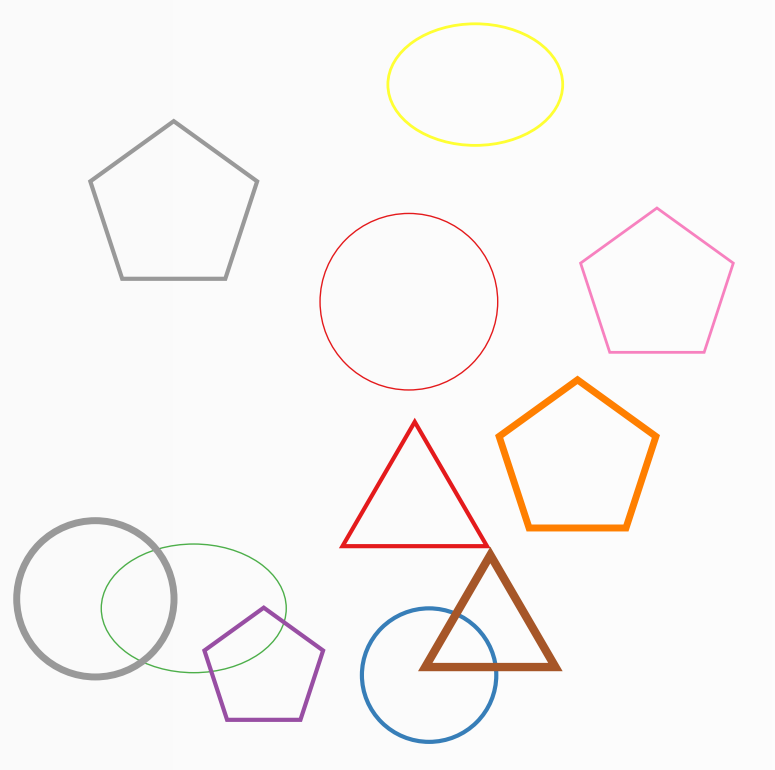[{"shape": "triangle", "thickness": 1.5, "radius": 0.54, "center": [0.535, 0.344]}, {"shape": "circle", "thickness": 0.5, "radius": 0.57, "center": [0.528, 0.608]}, {"shape": "circle", "thickness": 1.5, "radius": 0.43, "center": [0.554, 0.123]}, {"shape": "oval", "thickness": 0.5, "radius": 0.6, "center": [0.25, 0.21]}, {"shape": "pentagon", "thickness": 1.5, "radius": 0.4, "center": [0.34, 0.13]}, {"shape": "pentagon", "thickness": 2.5, "radius": 0.53, "center": [0.745, 0.4]}, {"shape": "oval", "thickness": 1, "radius": 0.56, "center": [0.613, 0.89]}, {"shape": "triangle", "thickness": 3, "radius": 0.48, "center": [0.633, 0.182]}, {"shape": "pentagon", "thickness": 1, "radius": 0.52, "center": [0.848, 0.626]}, {"shape": "circle", "thickness": 2.5, "radius": 0.51, "center": [0.123, 0.222]}, {"shape": "pentagon", "thickness": 1.5, "radius": 0.57, "center": [0.224, 0.729]}]